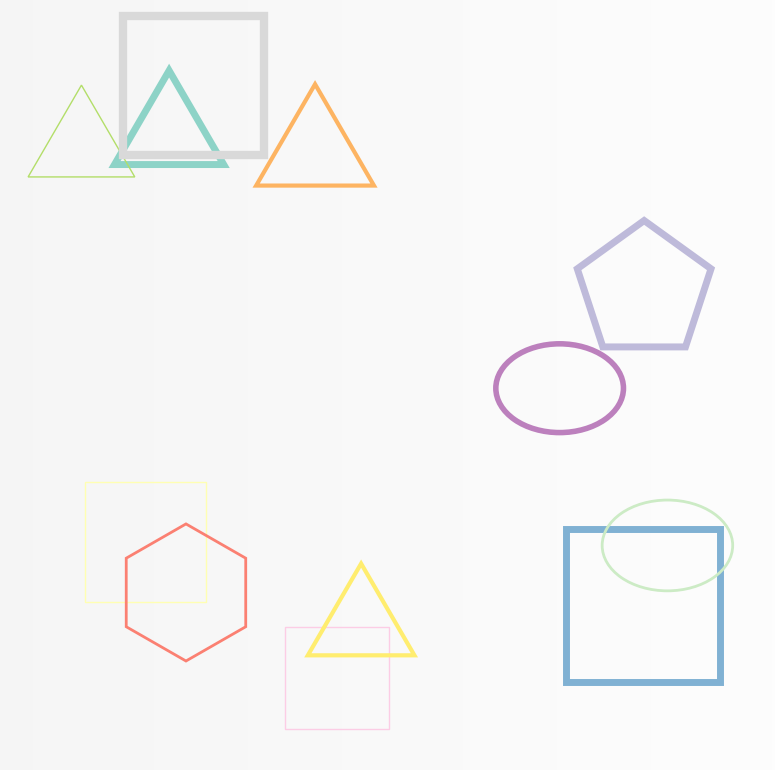[{"shape": "triangle", "thickness": 2.5, "radius": 0.41, "center": [0.218, 0.827]}, {"shape": "square", "thickness": 0.5, "radius": 0.39, "center": [0.188, 0.296]}, {"shape": "pentagon", "thickness": 2.5, "radius": 0.45, "center": [0.831, 0.623]}, {"shape": "hexagon", "thickness": 1, "radius": 0.45, "center": [0.24, 0.231]}, {"shape": "square", "thickness": 2.5, "radius": 0.5, "center": [0.83, 0.214]}, {"shape": "triangle", "thickness": 1.5, "radius": 0.44, "center": [0.407, 0.803]}, {"shape": "triangle", "thickness": 0.5, "radius": 0.4, "center": [0.105, 0.81]}, {"shape": "square", "thickness": 0.5, "radius": 0.33, "center": [0.435, 0.119]}, {"shape": "square", "thickness": 3, "radius": 0.45, "center": [0.25, 0.889]}, {"shape": "oval", "thickness": 2, "radius": 0.41, "center": [0.722, 0.496]}, {"shape": "oval", "thickness": 1, "radius": 0.42, "center": [0.861, 0.292]}, {"shape": "triangle", "thickness": 1.5, "radius": 0.4, "center": [0.466, 0.189]}]